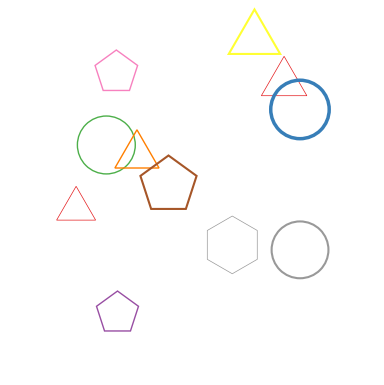[{"shape": "triangle", "thickness": 0.5, "radius": 0.34, "center": [0.738, 0.786]}, {"shape": "triangle", "thickness": 0.5, "radius": 0.29, "center": [0.198, 0.458]}, {"shape": "circle", "thickness": 2.5, "radius": 0.38, "center": [0.779, 0.716]}, {"shape": "circle", "thickness": 1, "radius": 0.38, "center": [0.276, 0.623]}, {"shape": "pentagon", "thickness": 1, "radius": 0.29, "center": [0.305, 0.187]}, {"shape": "triangle", "thickness": 1, "radius": 0.33, "center": [0.356, 0.597]}, {"shape": "triangle", "thickness": 1.5, "radius": 0.39, "center": [0.661, 0.898]}, {"shape": "pentagon", "thickness": 1.5, "radius": 0.38, "center": [0.438, 0.519]}, {"shape": "pentagon", "thickness": 1, "radius": 0.29, "center": [0.302, 0.812]}, {"shape": "circle", "thickness": 1.5, "radius": 0.37, "center": [0.779, 0.351]}, {"shape": "hexagon", "thickness": 0.5, "radius": 0.37, "center": [0.603, 0.364]}]